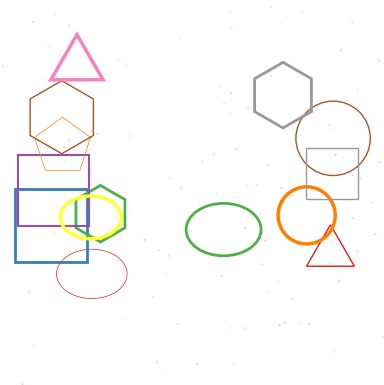[{"shape": "oval", "thickness": 0.5, "radius": 0.46, "center": [0.239, 0.289]}, {"shape": "triangle", "thickness": 1, "radius": 0.36, "center": [0.858, 0.344]}, {"shape": "square", "thickness": 2, "radius": 0.47, "center": [0.132, 0.414]}, {"shape": "oval", "thickness": 2, "radius": 0.49, "center": [0.581, 0.404]}, {"shape": "hexagon", "thickness": 2, "radius": 0.37, "center": [0.261, 0.445]}, {"shape": "square", "thickness": 1.5, "radius": 0.46, "center": [0.139, 0.504]}, {"shape": "pentagon", "thickness": 0.5, "radius": 0.38, "center": [0.162, 0.619]}, {"shape": "circle", "thickness": 2.5, "radius": 0.37, "center": [0.797, 0.441]}, {"shape": "oval", "thickness": 2.5, "radius": 0.4, "center": [0.236, 0.435]}, {"shape": "hexagon", "thickness": 1, "radius": 0.47, "center": [0.16, 0.696]}, {"shape": "circle", "thickness": 1, "radius": 0.48, "center": [0.865, 0.641]}, {"shape": "triangle", "thickness": 2.5, "radius": 0.39, "center": [0.2, 0.832]}, {"shape": "hexagon", "thickness": 2, "radius": 0.43, "center": [0.735, 0.753]}, {"shape": "square", "thickness": 1, "radius": 0.34, "center": [0.862, 0.549]}]